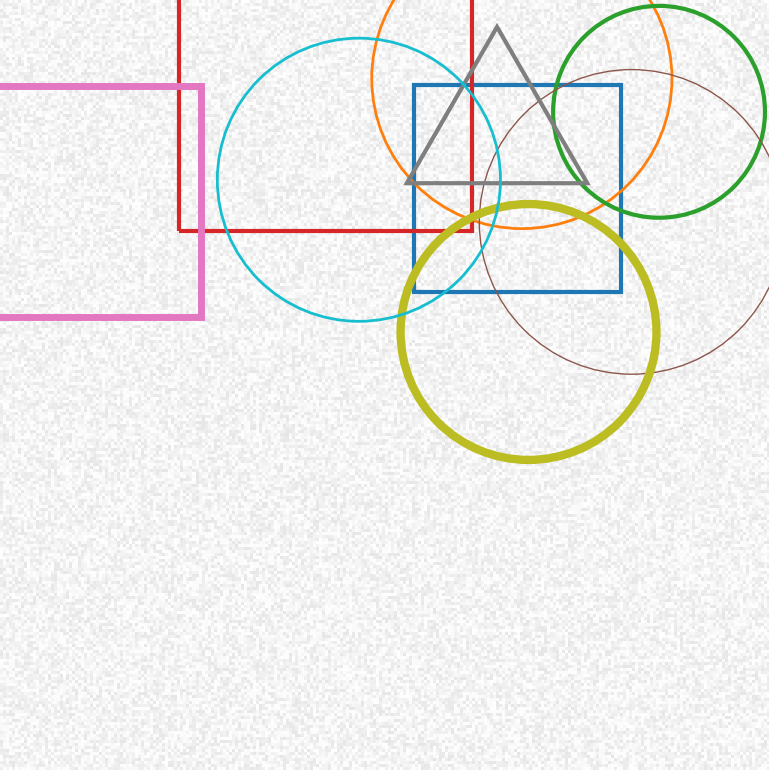[{"shape": "square", "thickness": 1.5, "radius": 0.67, "center": [0.672, 0.755]}, {"shape": "circle", "thickness": 1, "radius": 0.97, "center": [0.678, 0.898]}, {"shape": "circle", "thickness": 1.5, "radius": 0.69, "center": [0.856, 0.855]}, {"shape": "square", "thickness": 1.5, "radius": 0.95, "center": [0.422, 0.891]}, {"shape": "circle", "thickness": 0.5, "radius": 0.99, "center": [0.82, 0.712]}, {"shape": "square", "thickness": 2.5, "radius": 0.75, "center": [0.111, 0.739]}, {"shape": "triangle", "thickness": 1.5, "radius": 0.68, "center": [0.645, 0.83]}, {"shape": "circle", "thickness": 3, "radius": 0.83, "center": [0.686, 0.569]}, {"shape": "circle", "thickness": 1, "radius": 0.92, "center": [0.466, 0.767]}]